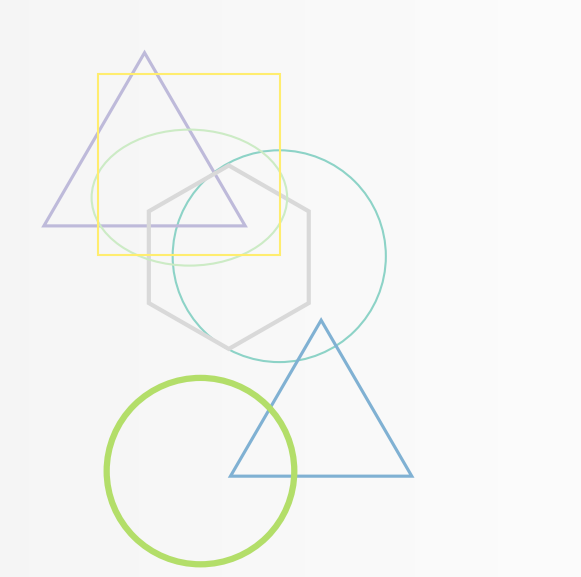[{"shape": "circle", "thickness": 1, "radius": 0.92, "center": [0.48, 0.556]}, {"shape": "triangle", "thickness": 1.5, "radius": 1.0, "center": [0.249, 0.708]}, {"shape": "triangle", "thickness": 1.5, "radius": 0.9, "center": [0.552, 0.265]}, {"shape": "circle", "thickness": 3, "radius": 0.81, "center": [0.345, 0.183]}, {"shape": "hexagon", "thickness": 2, "radius": 0.79, "center": [0.394, 0.554]}, {"shape": "oval", "thickness": 1, "radius": 0.84, "center": [0.326, 0.657]}, {"shape": "square", "thickness": 1, "radius": 0.78, "center": [0.325, 0.714]}]